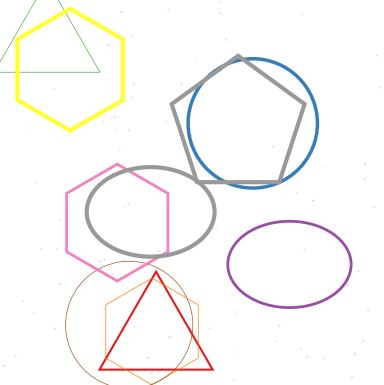[{"shape": "triangle", "thickness": 1.5, "radius": 0.85, "center": [0.405, 0.125]}, {"shape": "circle", "thickness": 2.5, "radius": 0.84, "center": [0.657, 0.679]}, {"shape": "triangle", "thickness": 0.5, "radius": 0.79, "center": [0.122, 0.892]}, {"shape": "oval", "thickness": 2, "radius": 0.8, "center": [0.752, 0.313]}, {"shape": "hexagon", "thickness": 0.5, "radius": 0.69, "center": [0.395, 0.139]}, {"shape": "hexagon", "thickness": 3, "radius": 0.79, "center": [0.182, 0.819]}, {"shape": "circle", "thickness": 0.5, "radius": 0.83, "center": [0.336, 0.156]}, {"shape": "hexagon", "thickness": 2, "radius": 0.76, "center": [0.305, 0.422]}, {"shape": "pentagon", "thickness": 3, "radius": 0.91, "center": [0.619, 0.674]}, {"shape": "oval", "thickness": 3, "radius": 0.83, "center": [0.391, 0.45]}]